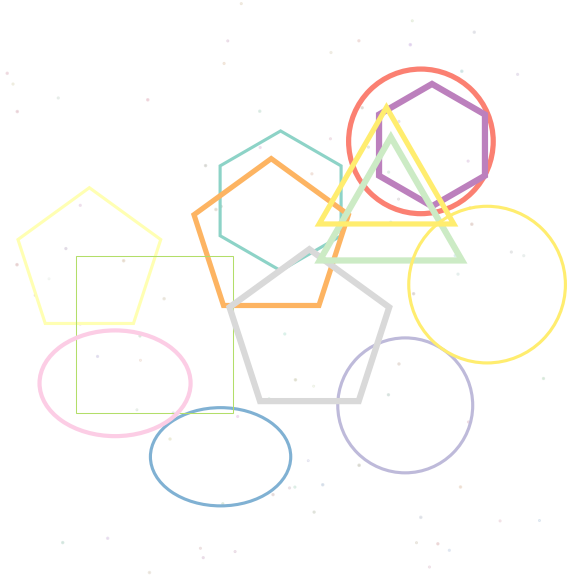[{"shape": "hexagon", "thickness": 1.5, "radius": 0.6, "center": [0.486, 0.651]}, {"shape": "pentagon", "thickness": 1.5, "radius": 0.65, "center": [0.155, 0.544]}, {"shape": "circle", "thickness": 1.5, "radius": 0.58, "center": [0.702, 0.297]}, {"shape": "circle", "thickness": 2.5, "radius": 0.63, "center": [0.729, 0.754]}, {"shape": "oval", "thickness": 1.5, "radius": 0.61, "center": [0.382, 0.208]}, {"shape": "pentagon", "thickness": 2.5, "radius": 0.7, "center": [0.47, 0.584]}, {"shape": "square", "thickness": 0.5, "radius": 0.68, "center": [0.268, 0.42]}, {"shape": "oval", "thickness": 2, "radius": 0.65, "center": [0.199, 0.335]}, {"shape": "pentagon", "thickness": 3, "radius": 0.73, "center": [0.536, 0.422]}, {"shape": "hexagon", "thickness": 3, "radius": 0.53, "center": [0.748, 0.748]}, {"shape": "triangle", "thickness": 3, "radius": 0.71, "center": [0.677, 0.619]}, {"shape": "triangle", "thickness": 2.5, "radius": 0.67, "center": [0.669, 0.679]}, {"shape": "circle", "thickness": 1.5, "radius": 0.68, "center": [0.843, 0.506]}]